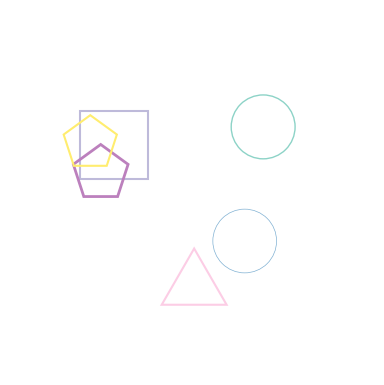[{"shape": "circle", "thickness": 1, "radius": 0.41, "center": [0.683, 0.67]}, {"shape": "square", "thickness": 1.5, "radius": 0.45, "center": [0.296, 0.623]}, {"shape": "circle", "thickness": 0.5, "radius": 0.41, "center": [0.636, 0.374]}, {"shape": "triangle", "thickness": 1.5, "radius": 0.49, "center": [0.504, 0.257]}, {"shape": "pentagon", "thickness": 2, "radius": 0.37, "center": [0.262, 0.55]}, {"shape": "pentagon", "thickness": 1.5, "radius": 0.36, "center": [0.234, 0.628]}]